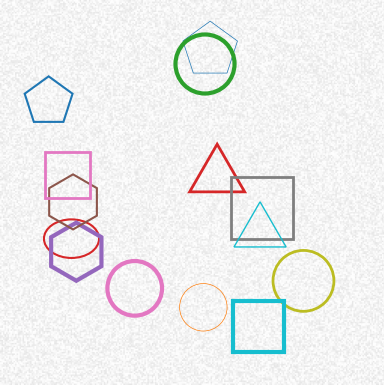[{"shape": "pentagon", "thickness": 1.5, "radius": 0.33, "center": [0.126, 0.736]}, {"shape": "pentagon", "thickness": 0.5, "radius": 0.37, "center": [0.546, 0.87]}, {"shape": "circle", "thickness": 0.5, "radius": 0.31, "center": [0.528, 0.202]}, {"shape": "circle", "thickness": 3, "radius": 0.38, "center": [0.532, 0.834]}, {"shape": "oval", "thickness": 1.5, "radius": 0.36, "center": [0.186, 0.38]}, {"shape": "triangle", "thickness": 2, "radius": 0.41, "center": [0.564, 0.543]}, {"shape": "hexagon", "thickness": 3, "radius": 0.38, "center": [0.198, 0.346]}, {"shape": "hexagon", "thickness": 1.5, "radius": 0.36, "center": [0.19, 0.476]}, {"shape": "square", "thickness": 2, "radius": 0.3, "center": [0.176, 0.546]}, {"shape": "circle", "thickness": 3, "radius": 0.35, "center": [0.35, 0.251]}, {"shape": "square", "thickness": 2, "radius": 0.4, "center": [0.681, 0.459]}, {"shape": "circle", "thickness": 2, "radius": 0.4, "center": [0.788, 0.27]}, {"shape": "square", "thickness": 3, "radius": 0.33, "center": [0.671, 0.151]}, {"shape": "triangle", "thickness": 1, "radius": 0.39, "center": [0.675, 0.398]}]